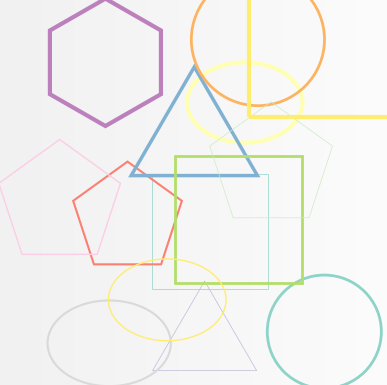[{"shape": "square", "thickness": 0.5, "radius": 0.75, "center": [0.543, 0.398]}, {"shape": "circle", "thickness": 2, "radius": 0.74, "center": [0.837, 0.138]}, {"shape": "oval", "thickness": 3, "radius": 0.74, "center": [0.632, 0.734]}, {"shape": "triangle", "thickness": 0.5, "radius": 0.78, "center": [0.528, 0.115]}, {"shape": "pentagon", "thickness": 1.5, "radius": 0.74, "center": [0.329, 0.433]}, {"shape": "triangle", "thickness": 2.5, "radius": 0.94, "center": [0.501, 0.638]}, {"shape": "circle", "thickness": 2, "radius": 0.86, "center": [0.666, 0.897]}, {"shape": "square", "thickness": 2, "radius": 0.82, "center": [0.615, 0.43]}, {"shape": "pentagon", "thickness": 1, "radius": 0.82, "center": [0.154, 0.473]}, {"shape": "oval", "thickness": 1.5, "radius": 0.8, "center": [0.282, 0.108]}, {"shape": "hexagon", "thickness": 3, "radius": 0.83, "center": [0.272, 0.838]}, {"shape": "pentagon", "thickness": 0.5, "radius": 0.83, "center": [0.7, 0.569]}, {"shape": "square", "thickness": 3, "radius": 0.92, "center": [0.827, 0.879]}, {"shape": "oval", "thickness": 1, "radius": 0.76, "center": [0.432, 0.221]}]